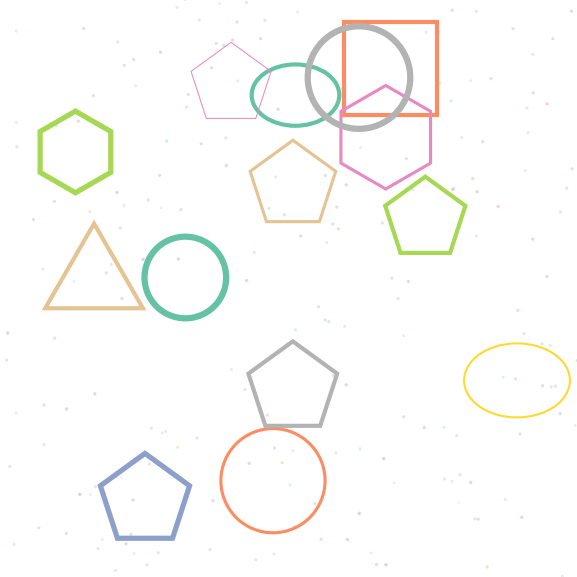[{"shape": "oval", "thickness": 2, "radius": 0.38, "center": [0.512, 0.834]}, {"shape": "circle", "thickness": 3, "radius": 0.35, "center": [0.321, 0.519]}, {"shape": "square", "thickness": 2, "radius": 0.4, "center": [0.677, 0.881]}, {"shape": "circle", "thickness": 1.5, "radius": 0.45, "center": [0.473, 0.167]}, {"shape": "pentagon", "thickness": 2.5, "radius": 0.41, "center": [0.251, 0.133]}, {"shape": "hexagon", "thickness": 1.5, "radius": 0.45, "center": [0.668, 0.762]}, {"shape": "pentagon", "thickness": 0.5, "radius": 0.36, "center": [0.4, 0.853]}, {"shape": "hexagon", "thickness": 2.5, "radius": 0.35, "center": [0.131, 0.736]}, {"shape": "pentagon", "thickness": 2, "radius": 0.36, "center": [0.736, 0.62]}, {"shape": "oval", "thickness": 1, "radius": 0.46, "center": [0.895, 0.34]}, {"shape": "pentagon", "thickness": 1.5, "radius": 0.39, "center": [0.507, 0.678]}, {"shape": "triangle", "thickness": 2, "radius": 0.49, "center": [0.163, 0.514]}, {"shape": "circle", "thickness": 3, "radius": 0.44, "center": [0.622, 0.865]}, {"shape": "pentagon", "thickness": 2, "radius": 0.4, "center": [0.507, 0.327]}]